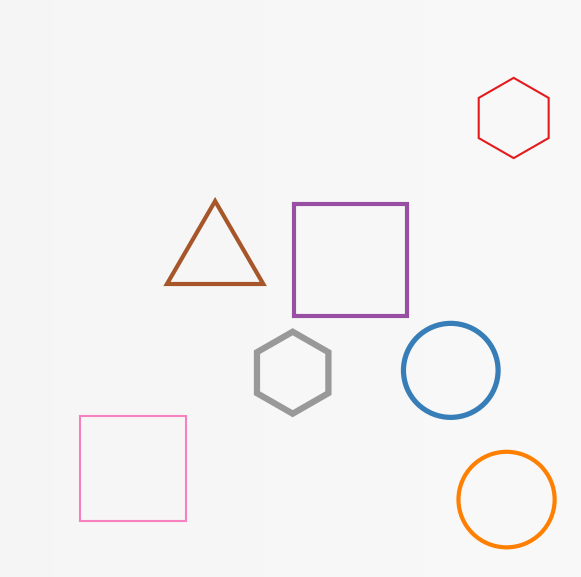[{"shape": "hexagon", "thickness": 1, "radius": 0.35, "center": [0.884, 0.795]}, {"shape": "circle", "thickness": 2.5, "radius": 0.41, "center": [0.776, 0.358]}, {"shape": "square", "thickness": 2, "radius": 0.49, "center": [0.603, 0.549]}, {"shape": "circle", "thickness": 2, "radius": 0.41, "center": [0.872, 0.134]}, {"shape": "triangle", "thickness": 2, "radius": 0.48, "center": [0.37, 0.555]}, {"shape": "square", "thickness": 1, "radius": 0.46, "center": [0.228, 0.189]}, {"shape": "hexagon", "thickness": 3, "radius": 0.35, "center": [0.504, 0.354]}]